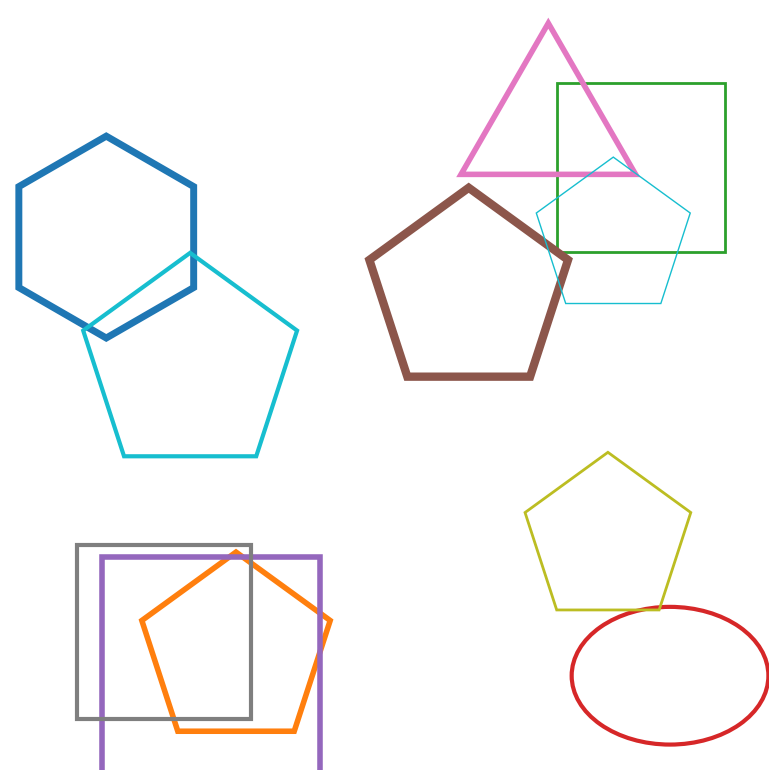[{"shape": "hexagon", "thickness": 2.5, "radius": 0.66, "center": [0.138, 0.692]}, {"shape": "pentagon", "thickness": 2, "radius": 0.64, "center": [0.307, 0.154]}, {"shape": "square", "thickness": 1, "radius": 0.55, "center": [0.833, 0.782]}, {"shape": "oval", "thickness": 1.5, "radius": 0.64, "center": [0.87, 0.122]}, {"shape": "square", "thickness": 2, "radius": 0.71, "center": [0.274, 0.136]}, {"shape": "pentagon", "thickness": 3, "radius": 0.68, "center": [0.609, 0.621]}, {"shape": "triangle", "thickness": 2, "radius": 0.65, "center": [0.712, 0.839]}, {"shape": "square", "thickness": 1.5, "radius": 0.57, "center": [0.212, 0.179]}, {"shape": "pentagon", "thickness": 1, "radius": 0.57, "center": [0.789, 0.299]}, {"shape": "pentagon", "thickness": 1.5, "radius": 0.73, "center": [0.247, 0.526]}, {"shape": "pentagon", "thickness": 0.5, "radius": 0.53, "center": [0.796, 0.691]}]